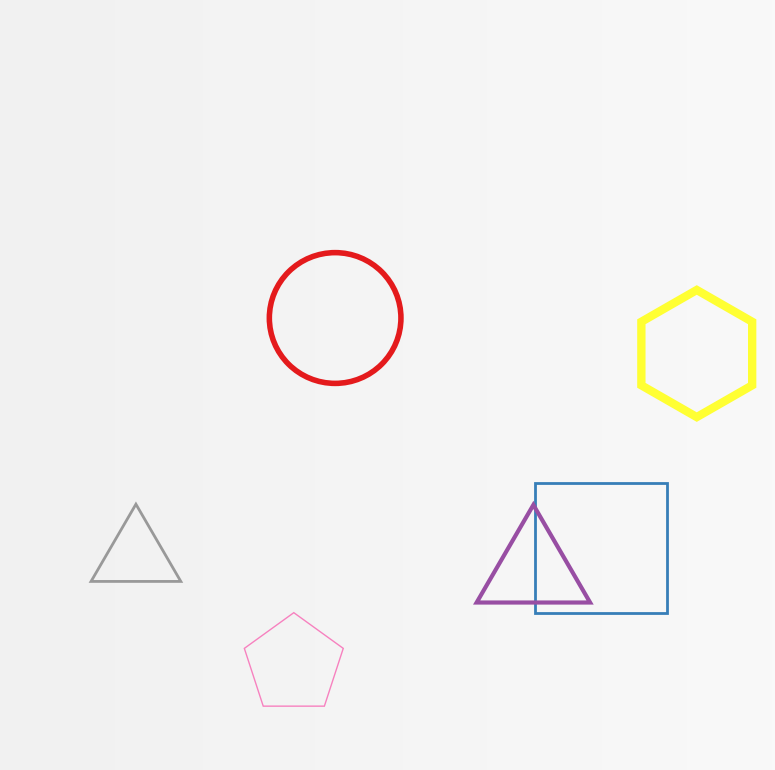[{"shape": "circle", "thickness": 2, "radius": 0.42, "center": [0.432, 0.587]}, {"shape": "square", "thickness": 1, "radius": 0.42, "center": [0.775, 0.288]}, {"shape": "triangle", "thickness": 1.5, "radius": 0.42, "center": [0.688, 0.26]}, {"shape": "hexagon", "thickness": 3, "radius": 0.41, "center": [0.899, 0.541]}, {"shape": "pentagon", "thickness": 0.5, "radius": 0.34, "center": [0.379, 0.137]}, {"shape": "triangle", "thickness": 1, "radius": 0.33, "center": [0.175, 0.278]}]